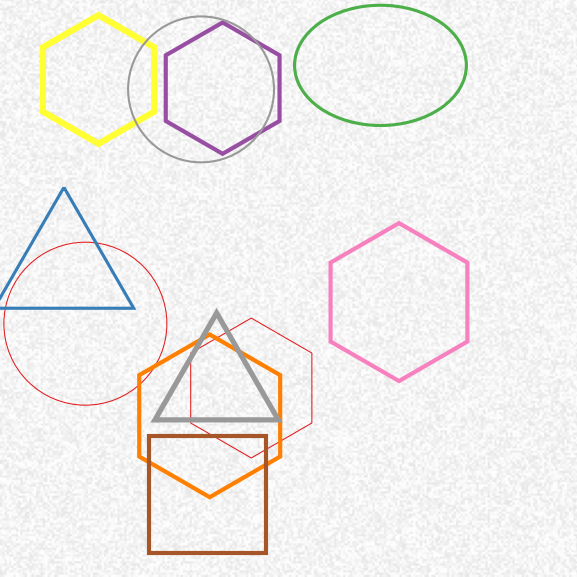[{"shape": "circle", "thickness": 0.5, "radius": 0.71, "center": [0.148, 0.439]}, {"shape": "hexagon", "thickness": 0.5, "radius": 0.61, "center": [0.435, 0.327]}, {"shape": "triangle", "thickness": 1.5, "radius": 0.7, "center": [0.111, 0.535]}, {"shape": "oval", "thickness": 1.5, "radius": 0.74, "center": [0.659, 0.886]}, {"shape": "hexagon", "thickness": 2, "radius": 0.57, "center": [0.386, 0.847]}, {"shape": "hexagon", "thickness": 2, "radius": 0.7, "center": [0.363, 0.279]}, {"shape": "hexagon", "thickness": 3, "radius": 0.56, "center": [0.171, 0.862]}, {"shape": "square", "thickness": 2, "radius": 0.51, "center": [0.36, 0.142]}, {"shape": "hexagon", "thickness": 2, "radius": 0.68, "center": [0.691, 0.476]}, {"shape": "circle", "thickness": 1, "radius": 0.63, "center": [0.348, 0.844]}, {"shape": "triangle", "thickness": 2.5, "radius": 0.62, "center": [0.375, 0.334]}]